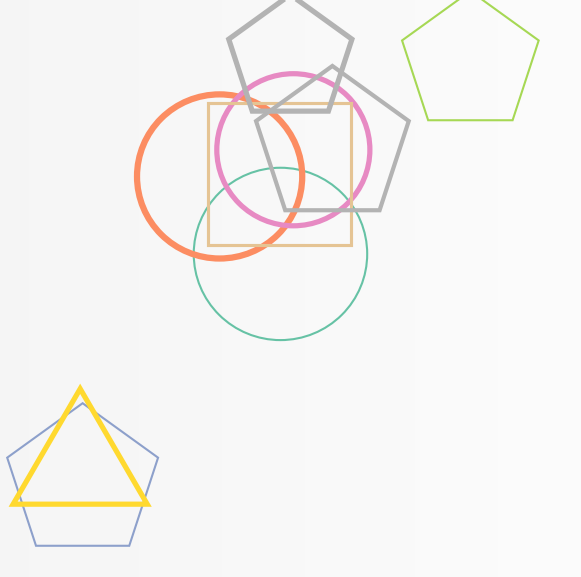[{"shape": "circle", "thickness": 1, "radius": 0.75, "center": [0.483, 0.559]}, {"shape": "circle", "thickness": 3, "radius": 0.71, "center": [0.378, 0.694]}, {"shape": "pentagon", "thickness": 1, "radius": 0.68, "center": [0.142, 0.164]}, {"shape": "circle", "thickness": 2.5, "radius": 0.66, "center": [0.505, 0.74]}, {"shape": "pentagon", "thickness": 1, "radius": 0.62, "center": [0.809, 0.891]}, {"shape": "triangle", "thickness": 2.5, "radius": 0.67, "center": [0.138, 0.193]}, {"shape": "square", "thickness": 1.5, "radius": 0.61, "center": [0.481, 0.698]}, {"shape": "pentagon", "thickness": 2.5, "radius": 0.56, "center": [0.5, 0.897]}, {"shape": "pentagon", "thickness": 2, "radius": 0.69, "center": [0.572, 0.747]}]